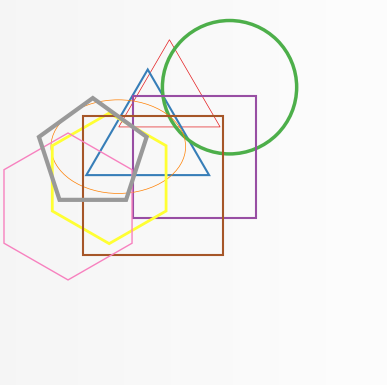[{"shape": "triangle", "thickness": 0.5, "radius": 0.76, "center": [0.437, 0.746]}, {"shape": "triangle", "thickness": 1.5, "radius": 0.91, "center": [0.381, 0.637]}, {"shape": "circle", "thickness": 2.5, "radius": 0.87, "center": [0.592, 0.773]}, {"shape": "square", "thickness": 1.5, "radius": 0.79, "center": [0.502, 0.592]}, {"shape": "oval", "thickness": 0.5, "radius": 0.87, "center": [0.305, 0.619]}, {"shape": "hexagon", "thickness": 2, "radius": 0.85, "center": [0.282, 0.537]}, {"shape": "square", "thickness": 1.5, "radius": 0.9, "center": [0.395, 0.517]}, {"shape": "hexagon", "thickness": 1, "radius": 0.95, "center": [0.176, 0.464]}, {"shape": "pentagon", "thickness": 3, "radius": 0.73, "center": [0.239, 0.599]}]